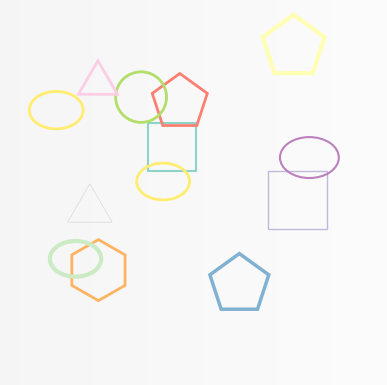[{"shape": "square", "thickness": 1.5, "radius": 0.31, "center": [0.445, 0.618]}, {"shape": "pentagon", "thickness": 3, "radius": 0.42, "center": [0.758, 0.878]}, {"shape": "square", "thickness": 1, "radius": 0.38, "center": [0.767, 0.48]}, {"shape": "pentagon", "thickness": 2, "radius": 0.37, "center": [0.464, 0.734]}, {"shape": "pentagon", "thickness": 2.5, "radius": 0.4, "center": [0.618, 0.261]}, {"shape": "hexagon", "thickness": 2, "radius": 0.4, "center": [0.254, 0.298]}, {"shape": "circle", "thickness": 2, "radius": 0.33, "center": [0.364, 0.748]}, {"shape": "triangle", "thickness": 2, "radius": 0.29, "center": [0.253, 0.784]}, {"shape": "triangle", "thickness": 0.5, "radius": 0.33, "center": [0.232, 0.456]}, {"shape": "oval", "thickness": 1.5, "radius": 0.38, "center": [0.798, 0.591]}, {"shape": "oval", "thickness": 3, "radius": 0.33, "center": [0.195, 0.328]}, {"shape": "oval", "thickness": 2, "radius": 0.35, "center": [0.145, 0.714]}, {"shape": "oval", "thickness": 2, "radius": 0.34, "center": [0.421, 0.529]}]